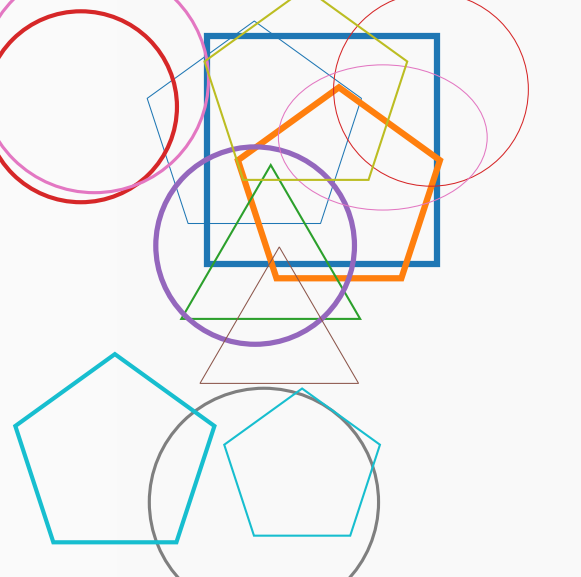[{"shape": "pentagon", "thickness": 0.5, "radius": 0.97, "center": [0.438, 0.769]}, {"shape": "square", "thickness": 3, "radius": 0.99, "center": [0.554, 0.739]}, {"shape": "pentagon", "thickness": 3, "radius": 0.91, "center": [0.583, 0.665]}, {"shape": "triangle", "thickness": 1, "radius": 0.89, "center": [0.466, 0.536]}, {"shape": "circle", "thickness": 0.5, "radius": 0.84, "center": [0.741, 0.844]}, {"shape": "circle", "thickness": 2, "radius": 0.83, "center": [0.139, 0.814]}, {"shape": "circle", "thickness": 2.5, "radius": 0.85, "center": [0.439, 0.574]}, {"shape": "triangle", "thickness": 0.5, "radius": 0.79, "center": [0.48, 0.414]}, {"shape": "oval", "thickness": 0.5, "radius": 0.9, "center": [0.659, 0.761]}, {"shape": "circle", "thickness": 1.5, "radius": 0.98, "center": [0.162, 0.862]}, {"shape": "circle", "thickness": 1.5, "radius": 0.99, "center": [0.454, 0.13]}, {"shape": "pentagon", "thickness": 1, "radius": 0.92, "center": [0.526, 0.836]}, {"shape": "pentagon", "thickness": 1, "radius": 0.7, "center": [0.52, 0.186]}, {"shape": "pentagon", "thickness": 2, "radius": 0.9, "center": [0.198, 0.206]}]